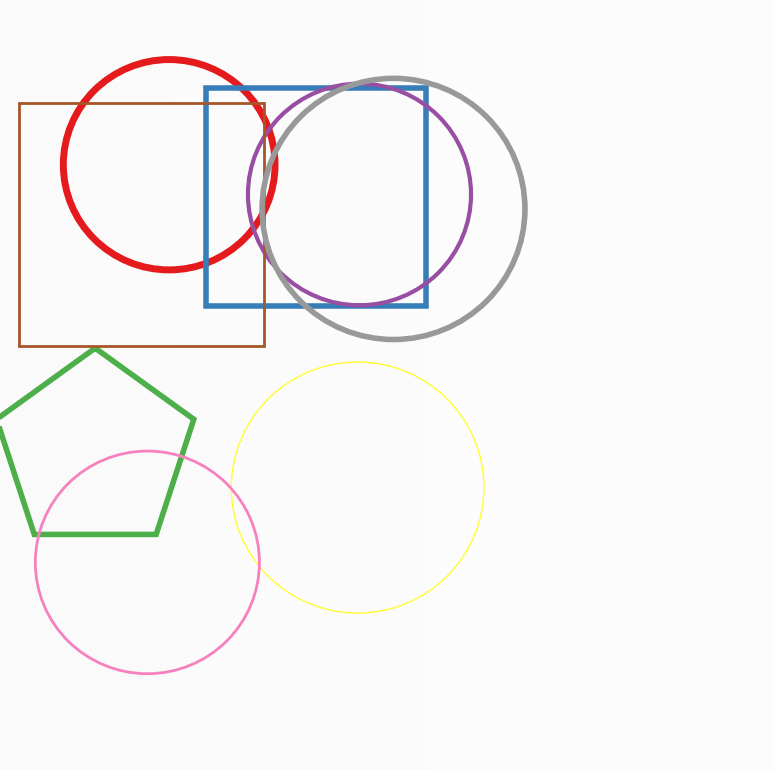[{"shape": "circle", "thickness": 2.5, "radius": 0.68, "center": [0.218, 0.786]}, {"shape": "square", "thickness": 2, "radius": 0.71, "center": [0.408, 0.745]}, {"shape": "pentagon", "thickness": 2, "radius": 0.67, "center": [0.123, 0.414]}, {"shape": "circle", "thickness": 1.5, "radius": 0.72, "center": [0.464, 0.747]}, {"shape": "circle", "thickness": 0.5, "radius": 0.82, "center": [0.461, 0.367]}, {"shape": "square", "thickness": 1, "radius": 0.79, "center": [0.182, 0.708]}, {"shape": "circle", "thickness": 1, "radius": 0.72, "center": [0.19, 0.27]}, {"shape": "circle", "thickness": 2, "radius": 0.85, "center": [0.508, 0.729]}]